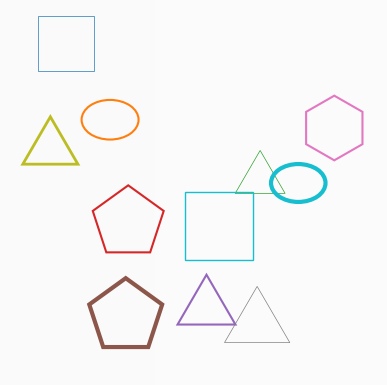[{"shape": "square", "thickness": 0.5, "radius": 0.36, "center": [0.171, 0.887]}, {"shape": "oval", "thickness": 1.5, "radius": 0.37, "center": [0.284, 0.689]}, {"shape": "triangle", "thickness": 0.5, "radius": 0.37, "center": [0.671, 0.535]}, {"shape": "pentagon", "thickness": 1.5, "radius": 0.48, "center": [0.331, 0.422]}, {"shape": "triangle", "thickness": 1.5, "radius": 0.43, "center": [0.533, 0.2]}, {"shape": "pentagon", "thickness": 3, "radius": 0.49, "center": [0.324, 0.179]}, {"shape": "hexagon", "thickness": 1.5, "radius": 0.42, "center": [0.863, 0.668]}, {"shape": "triangle", "thickness": 0.5, "radius": 0.49, "center": [0.664, 0.159]}, {"shape": "triangle", "thickness": 2, "radius": 0.41, "center": [0.13, 0.615]}, {"shape": "square", "thickness": 1, "radius": 0.44, "center": [0.565, 0.414]}, {"shape": "oval", "thickness": 3, "radius": 0.35, "center": [0.77, 0.525]}]